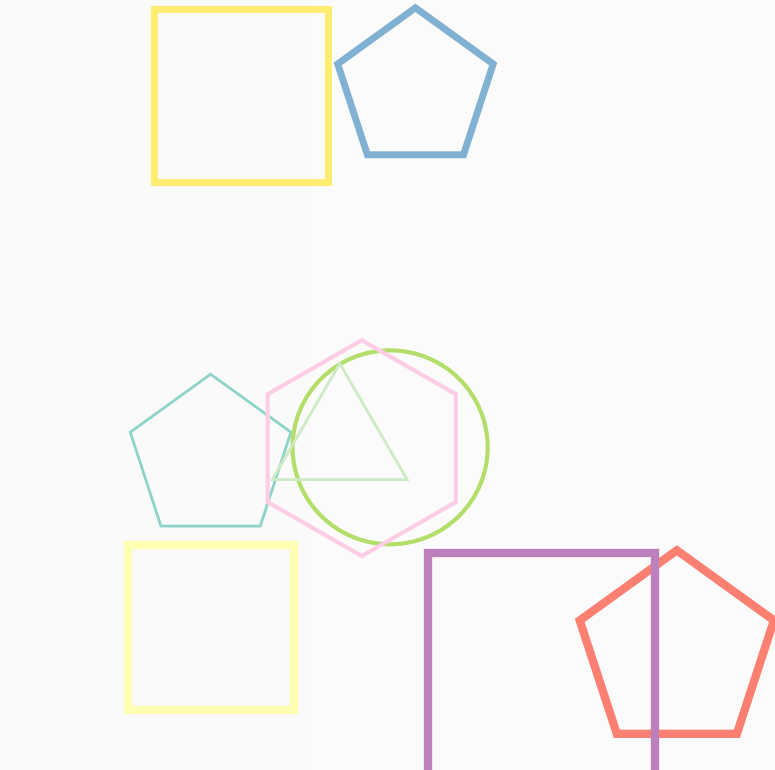[{"shape": "pentagon", "thickness": 1, "radius": 0.55, "center": [0.272, 0.405]}, {"shape": "square", "thickness": 3, "radius": 0.54, "center": [0.273, 0.185]}, {"shape": "pentagon", "thickness": 3, "radius": 0.66, "center": [0.873, 0.154]}, {"shape": "pentagon", "thickness": 2.5, "radius": 0.53, "center": [0.536, 0.884]}, {"shape": "circle", "thickness": 1.5, "radius": 0.63, "center": [0.503, 0.419]}, {"shape": "hexagon", "thickness": 1.5, "radius": 0.7, "center": [0.467, 0.418]}, {"shape": "square", "thickness": 3, "radius": 0.73, "center": [0.699, 0.135]}, {"shape": "triangle", "thickness": 1, "radius": 0.5, "center": [0.438, 0.427]}, {"shape": "square", "thickness": 2.5, "radius": 0.56, "center": [0.311, 0.877]}]